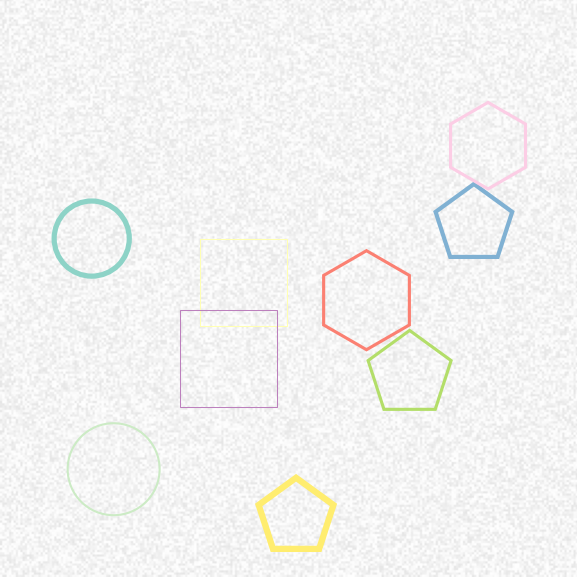[{"shape": "circle", "thickness": 2.5, "radius": 0.33, "center": [0.159, 0.586]}, {"shape": "square", "thickness": 0.5, "radius": 0.38, "center": [0.421, 0.509]}, {"shape": "hexagon", "thickness": 1.5, "radius": 0.43, "center": [0.635, 0.479]}, {"shape": "pentagon", "thickness": 2, "radius": 0.35, "center": [0.821, 0.611]}, {"shape": "pentagon", "thickness": 1.5, "radius": 0.38, "center": [0.709, 0.351]}, {"shape": "hexagon", "thickness": 1.5, "radius": 0.37, "center": [0.845, 0.747]}, {"shape": "square", "thickness": 0.5, "radius": 0.42, "center": [0.395, 0.379]}, {"shape": "circle", "thickness": 1, "radius": 0.4, "center": [0.197, 0.187]}, {"shape": "pentagon", "thickness": 3, "radius": 0.34, "center": [0.513, 0.104]}]